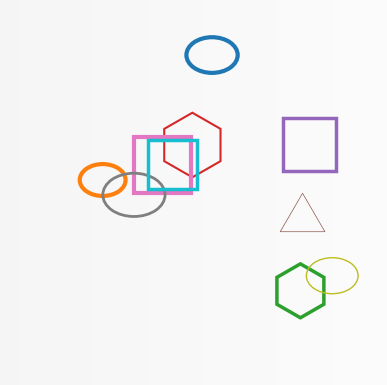[{"shape": "oval", "thickness": 3, "radius": 0.33, "center": [0.547, 0.857]}, {"shape": "oval", "thickness": 3, "radius": 0.3, "center": [0.265, 0.532]}, {"shape": "hexagon", "thickness": 2.5, "radius": 0.35, "center": [0.775, 0.245]}, {"shape": "hexagon", "thickness": 1.5, "radius": 0.42, "center": [0.496, 0.623]}, {"shape": "square", "thickness": 2.5, "radius": 0.34, "center": [0.799, 0.624]}, {"shape": "triangle", "thickness": 0.5, "radius": 0.33, "center": [0.781, 0.431]}, {"shape": "square", "thickness": 3, "radius": 0.37, "center": [0.42, 0.572]}, {"shape": "oval", "thickness": 2, "radius": 0.4, "center": [0.346, 0.494]}, {"shape": "oval", "thickness": 1, "radius": 0.33, "center": [0.857, 0.284]}, {"shape": "square", "thickness": 2.5, "radius": 0.32, "center": [0.445, 0.573]}]